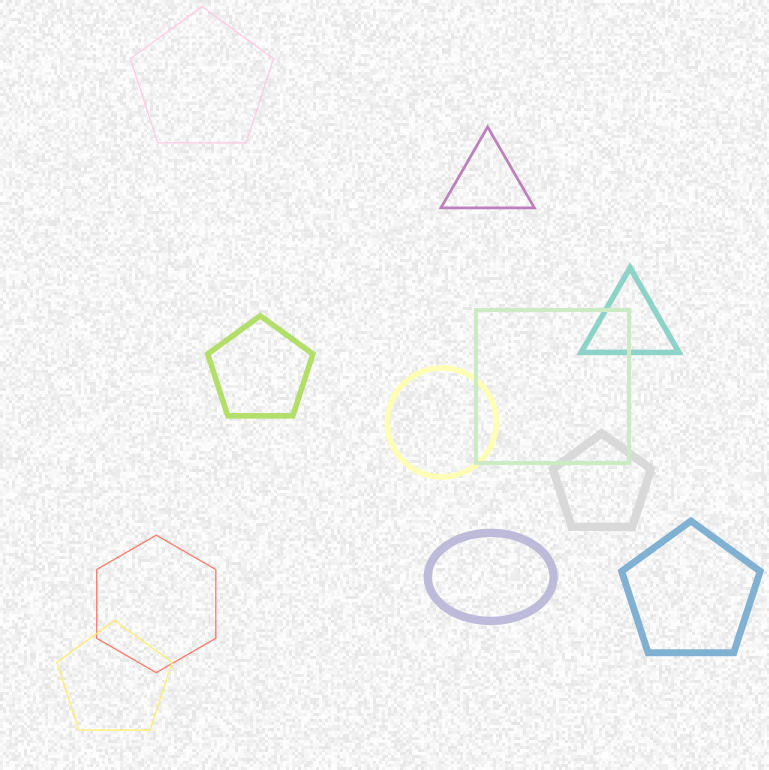[{"shape": "triangle", "thickness": 2, "radius": 0.37, "center": [0.818, 0.579]}, {"shape": "circle", "thickness": 2, "radius": 0.35, "center": [0.574, 0.451]}, {"shape": "oval", "thickness": 3, "radius": 0.41, "center": [0.637, 0.251]}, {"shape": "hexagon", "thickness": 0.5, "radius": 0.45, "center": [0.203, 0.216]}, {"shape": "pentagon", "thickness": 2.5, "radius": 0.47, "center": [0.897, 0.229]}, {"shape": "pentagon", "thickness": 2, "radius": 0.36, "center": [0.338, 0.518]}, {"shape": "pentagon", "thickness": 0.5, "radius": 0.49, "center": [0.262, 0.894]}, {"shape": "pentagon", "thickness": 3, "radius": 0.34, "center": [0.782, 0.37]}, {"shape": "triangle", "thickness": 1, "radius": 0.35, "center": [0.633, 0.765]}, {"shape": "square", "thickness": 1.5, "radius": 0.5, "center": [0.717, 0.499]}, {"shape": "pentagon", "thickness": 0.5, "radius": 0.39, "center": [0.149, 0.116]}]